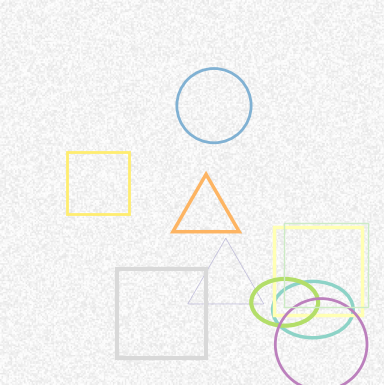[{"shape": "oval", "thickness": 2.5, "radius": 0.52, "center": [0.813, 0.196]}, {"shape": "square", "thickness": 2.5, "radius": 0.58, "center": [0.826, 0.296]}, {"shape": "triangle", "thickness": 0.5, "radius": 0.57, "center": [0.586, 0.267]}, {"shape": "circle", "thickness": 2, "radius": 0.48, "center": [0.556, 0.726]}, {"shape": "triangle", "thickness": 2.5, "radius": 0.5, "center": [0.535, 0.448]}, {"shape": "oval", "thickness": 3, "radius": 0.43, "center": [0.739, 0.215]}, {"shape": "square", "thickness": 3, "radius": 0.58, "center": [0.419, 0.185]}, {"shape": "circle", "thickness": 2, "radius": 0.6, "center": [0.834, 0.105]}, {"shape": "square", "thickness": 1, "radius": 0.55, "center": [0.847, 0.312]}, {"shape": "square", "thickness": 2, "radius": 0.4, "center": [0.256, 0.524]}]